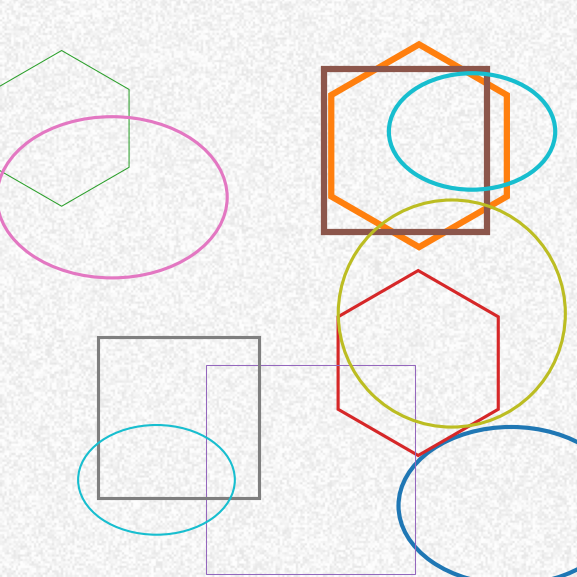[{"shape": "oval", "thickness": 2, "radius": 0.97, "center": [0.885, 0.123]}, {"shape": "hexagon", "thickness": 3, "radius": 0.88, "center": [0.726, 0.747]}, {"shape": "hexagon", "thickness": 0.5, "radius": 0.67, "center": [0.107, 0.777]}, {"shape": "hexagon", "thickness": 1.5, "radius": 0.8, "center": [0.724, 0.371]}, {"shape": "square", "thickness": 0.5, "radius": 0.9, "center": [0.537, 0.186]}, {"shape": "square", "thickness": 3, "radius": 0.7, "center": [0.702, 0.739]}, {"shape": "oval", "thickness": 1.5, "radius": 1.0, "center": [0.194, 0.657]}, {"shape": "square", "thickness": 1.5, "radius": 0.7, "center": [0.308, 0.276]}, {"shape": "circle", "thickness": 1.5, "radius": 0.98, "center": [0.782, 0.456]}, {"shape": "oval", "thickness": 2, "radius": 0.72, "center": [0.817, 0.771]}, {"shape": "oval", "thickness": 1, "radius": 0.68, "center": [0.271, 0.168]}]